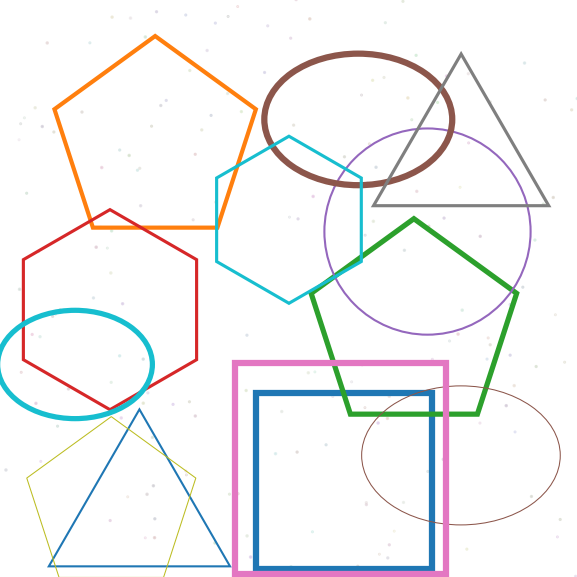[{"shape": "square", "thickness": 3, "radius": 0.76, "center": [0.596, 0.166]}, {"shape": "triangle", "thickness": 1, "radius": 0.91, "center": [0.241, 0.109]}, {"shape": "pentagon", "thickness": 2, "radius": 0.92, "center": [0.269, 0.753]}, {"shape": "pentagon", "thickness": 2.5, "radius": 0.94, "center": [0.717, 0.433]}, {"shape": "hexagon", "thickness": 1.5, "radius": 0.87, "center": [0.19, 0.463]}, {"shape": "circle", "thickness": 1, "radius": 0.89, "center": [0.74, 0.598]}, {"shape": "oval", "thickness": 0.5, "radius": 0.86, "center": [0.798, 0.211]}, {"shape": "oval", "thickness": 3, "radius": 0.81, "center": [0.62, 0.792]}, {"shape": "square", "thickness": 3, "radius": 0.91, "center": [0.589, 0.189]}, {"shape": "triangle", "thickness": 1.5, "radius": 0.88, "center": [0.798, 0.731]}, {"shape": "pentagon", "thickness": 0.5, "radius": 0.77, "center": [0.193, 0.124]}, {"shape": "hexagon", "thickness": 1.5, "radius": 0.72, "center": [0.5, 0.619]}, {"shape": "oval", "thickness": 2.5, "radius": 0.67, "center": [0.13, 0.368]}]